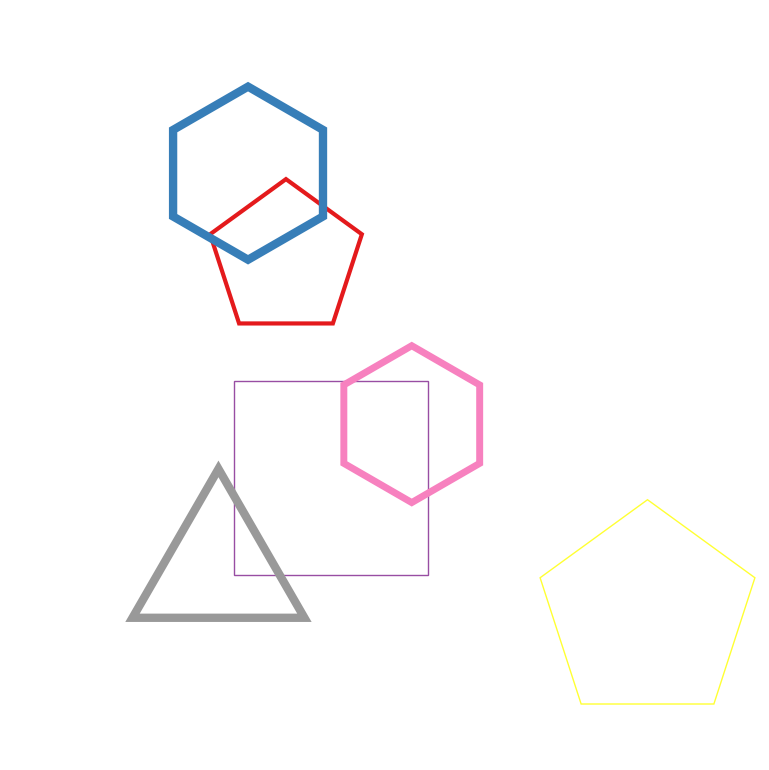[{"shape": "pentagon", "thickness": 1.5, "radius": 0.52, "center": [0.371, 0.664]}, {"shape": "hexagon", "thickness": 3, "radius": 0.56, "center": [0.322, 0.775]}, {"shape": "square", "thickness": 0.5, "radius": 0.63, "center": [0.43, 0.379]}, {"shape": "pentagon", "thickness": 0.5, "radius": 0.73, "center": [0.841, 0.204]}, {"shape": "hexagon", "thickness": 2.5, "radius": 0.51, "center": [0.535, 0.449]}, {"shape": "triangle", "thickness": 3, "radius": 0.64, "center": [0.284, 0.262]}]